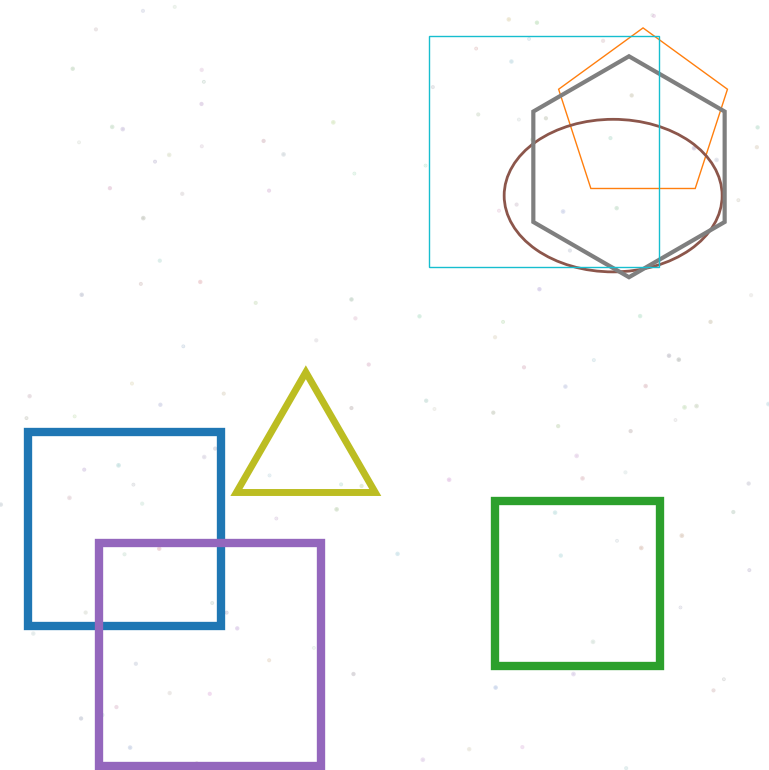[{"shape": "square", "thickness": 3, "radius": 0.63, "center": [0.161, 0.313]}, {"shape": "pentagon", "thickness": 0.5, "radius": 0.58, "center": [0.835, 0.848]}, {"shape": "square", "thickness": 3, "radius": 0.54, "center": [0.75, 0.242]}, {"shape": "square", "thickness": 3, "radius": 0.72, "center": [0.273, 0.15]}, {"shape": "oval", "thickness": 1, "radius": 0.71, "center": [0.796, 0.746]}, {"shape": "hexagon", "thickness": 1.5, "radius": 0.72, "center": [0.817, 0.783]}, {"shape": "triangle", "thickness": 2.5, "radius": 0.52, "center": [0.397, 0.412]}, {"shape": "square", "thickness": 0.5, "radius": 0.75, "center": [0.707, 0.803]}]